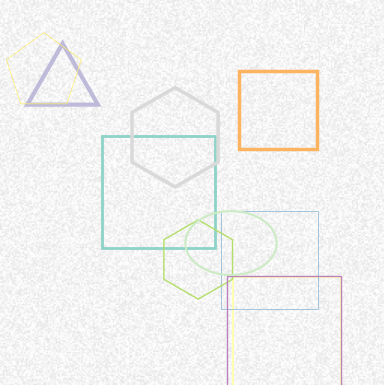[{"shape": "square", "thickness": 2, "radius": 0.73, "center": [0.411, 0.502]}, {"shape": "square", "thickness": 1.5, "radius": 0.7, "center": [0.745, 0.139]}, {"shape": "triangle", "thickness": 3, "radius": 0.53, "center": [0.163, 0.781]}, {"shape": "square", "thickness": 0.5, "radius": 0.63, "center": [0.699, 0.325]}, {"shape": "square", "thickness": 2.5, "radius": 0.51, "center": [0.722, 0.715]}, {"shape": "hexagon", "thickness": 1, "radius": 0.51, "center": [0.515, 0.326]}, {"shape": "hexagon", "thickness": 2.5, "radius": 0.65, "center": [0.455, 0.643]}, {"shape": "square", "thickness": 1, "radius": 0.74, "center": [0.737, 0.135]}, {"shape": "oval", "thickness": 1.5, "radius": 0.59, "center": [0.6, 0.369]}, {"shape": "pentagon", "thickness": 0.5, "radius": 0.51, "center": [0.114, 0.813]}]